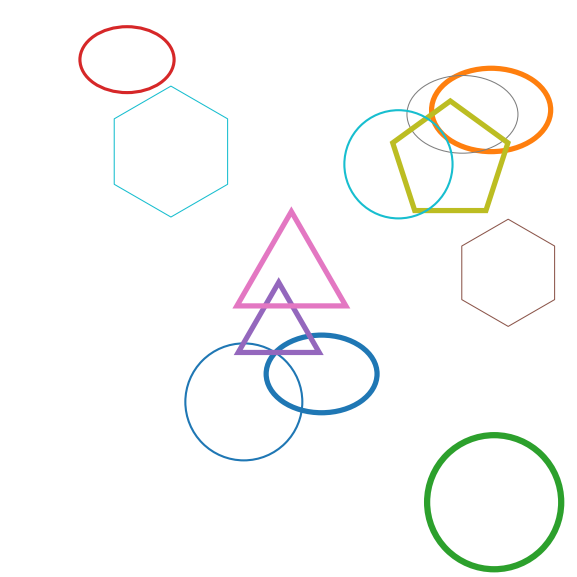[{"shape": "circle", "thickness": 1, "radius": 0.51, "center": [0.422, 0.303]}, {"shape": "oval", "thickness": 2.5, "radius": 0.48, "center": [0.557, 0.352]}, {"shape": "oval", "thickness": 2.5, "radius": 0.52, "center": [0.85, 0.809]}, {"shape": "circle", "thickness": 3, "radius": 0.58, "center": [0.856, 0.13]}, {"shape": "oval", "thickness": 1.5, "radius": 0.41, "center": [0.22, 0.896]}, {"shape": "triangle", "thickness": 2.5, "radius": 0.4, "center": [0.483, 0.429]}, {"shape": "hexagon", "thickness": 0.5, "radius": 0.46, "center": [0.88, 0.527]}, {"shape": "triangle", "thickness": 2.5, "radius": 0.54, "center": [0.505, 0.524]}, {"shape": "oval", "thickness": 0.5, "radius": 0.48, "center": [0.801, 0.801]}, {"shape": "pentagon", "thickness": 2.5, "radius": 0.52, "center": [0.78, 0.719]}, {"shape": "circle", "thickness": 1, "radius": 0.47, "center": [0.69, 0.715]}, {"shape": "hexagon", "thickness": 0.5, "radius": 0.57, "center": [0.296, 0.737]}]